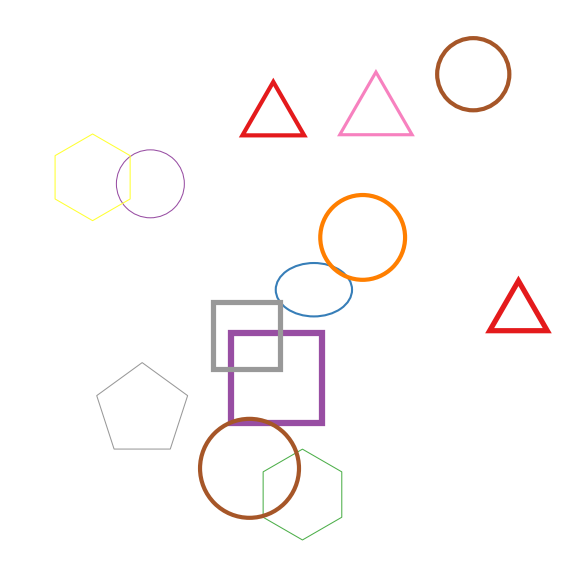[{"shape": "triangle", "thickness": 2.5, "radius": 0.29, "center": [0.898, 0.455]}, {"shape": "triangle", "thickness": 2, "radius": 0.31, "center": [0.473, 0.796]}, {"shape": "oval", "thickness": 1, "radius": 0.33, "center": [0.544, 0.497]}, {"shape": "hexagon", "thickness": 0.5, "radius": 0.39, "center": [0.524, 0.143]}, {"shape": "square", "thickness": 3, "radius": 0.39, "center": [0.479, 0.345]}, {"shape": "circle", "thickness": 0.5, "radius": 0.29, "center": [0.26, 0.681]}, {"shape": "circle", "thickness": 2, "radius": 0.37, "center": [0.628, 0.588]}, {"shape": "hexagon", "thickness": 0.5, "radius": 0.38, "center": [0.16, 0.692]}, {"shape": "circle", "thickness": 2, "radius": 0.31, "center": [0.819, 0.871]}, {"shape": "circle", "thickness": 2, "radius": 0.43, "center": [0.432, 0.188]}, {"shape": "triangle", "thickness": 1.5, "radius": 0.36, "center": [0.651, 0.802]}, {"shape": "pentagon", "thickness": 0.5, "radius": 0.41, "center": [0.246, 0.288]}, {"shape": "square", "thickness": 2.5, "radius": 0.29, "center": [0.427, 0.418]}]